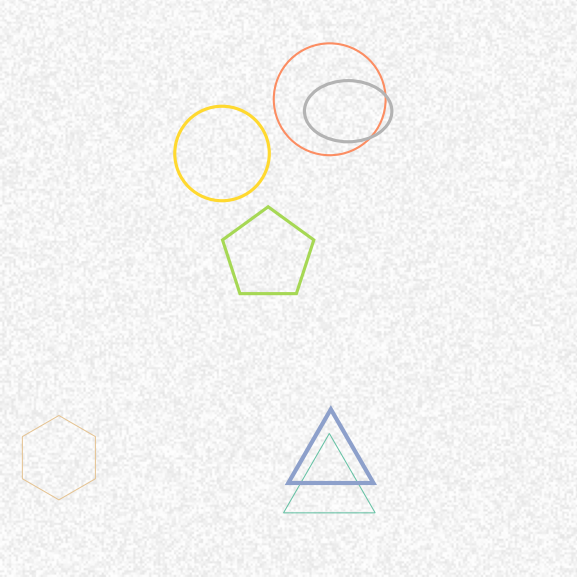[{"shape": "triangle", "thickness": 0.5, "radius": 0.46, "center": [0.57, 0.157]}, {"shape": "circle", "thickness": 1, "radius": 0.48, "center": [0.571, 0.827]}, {"shape": "triangle", "thickness": 2, "radius": 0.43, "center": [0.573, 0.205]}, {"shape": "pentagon", "thickness": 1.5, "radius": 0.42, "center": [0.464, 0.558]}, {"shape": "circle", "thickness": 1.5, "radius": 0.41, "center": [0.384, 0.733]}, {"shape": "hexagon", "thickness": 0.5, "radius": 0.37, "center": [0.102, 0.207]}, {"shape": "oval", "thickness": 1.5, "radius": 0.38, "center": [0.603, 0.807]}]